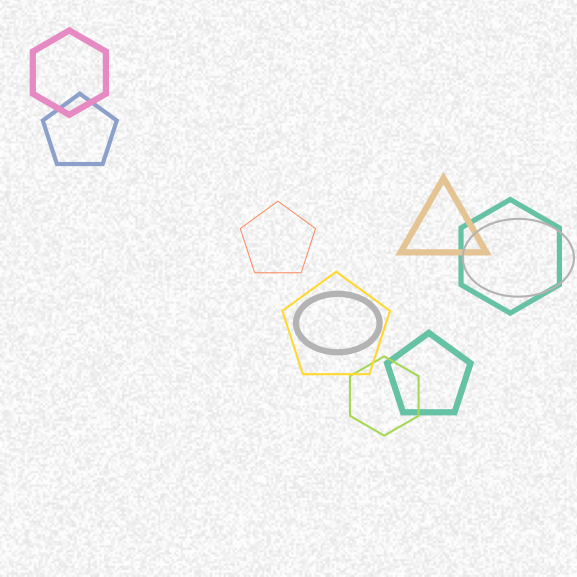[{"shape": "pentagon", "thickness": 3, "radius": 0.38, "center": [0.742, 0.347]}, {"shape": "hexagon", "thickness": 2.5, "radius": 0.49, "center": [0.883, 0.555]}, {"shape": "pentagon", "thickness": 0.5, "radius": 0.34, "center": [0.481, 0.582]}, {"shape": "pentagon", "thickness": 2, "radius": 0.34, "center": [0.138, 0.77]}, {"shape": "hexagon", "thickness": 3, "radius": 0.37, "center": [0.12, 0.873]}, {"shape": "hexagon", "thickness": 1, "radius": 0.34, "center": [0.665, 0.313]}, {"shape": "pentagon", "thickness": 1, "radius": 0.49, "center": [0.582, 0.431]}, {"shape": "triangle", "thickness": 3, "radius": 0.43, "center": [0.768, 0.605]}, {"shape": "oval", "thickness": 1, "radius": 0.48, "center": [0.898, 0.553]}, {"shape": "oval", "thickness": 3, "radius": 0.36, "center": [0.585, 0.44]}]